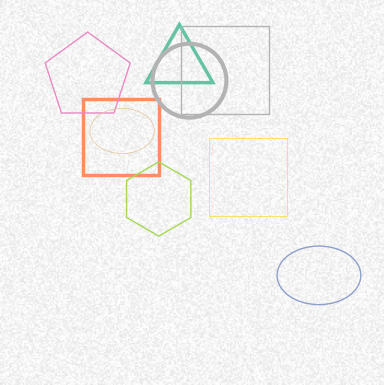[{"shape": "triangle", "thickness": 2.5, "radius": 0.5, "center": [0.466, 0.836]}, {"shape": "square", "thickness": 2.5, "radius": 0.49, "center": [0.315, 0.643]}, {"shape": "oval", "thickness": 1, "radius": 0.54, "center": [0.828, 0.285]}, {"shape": "pentagon", "thickness": 1, "radius": 0.58, "center": [0.228, 0.801]}, {"shape": "hexagon", "thickness": 1, "radius": 0.48, "center": [0.412, 0.483]}, {"shape": "square", "thickness": 0.5, "radius": 0.51, "center": [0.644, 0.54]}, {"shape": "oval", "thickness": 0.5, "radius": 0.42, "center": [0.317, 0.66]}, {"shape": "circle", "thickness": 3, "radius": 0.48, "center": [0.492, 0.791]}, {"shape": "square", "thickness": 1, "radius": 0.57, "center": [0.585, 0.819]}]